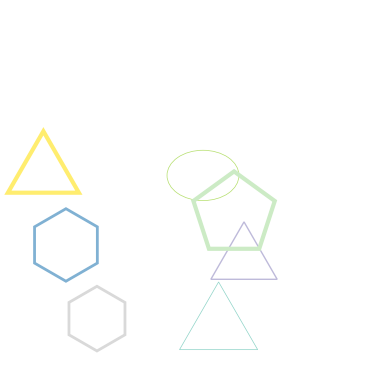[{"shape": "triangle", "thickness": 0.5, "radius": 0.59, "center": [0.568, 0.15]}, {"shape": "triangle", "thickness": 1, "radius": 0.5, "center": [0.634, 0.324]}, {"shape": "hexagon", "thickness": 2, "radius": 0.47, "center": [0.171, 0.364]}, {"shape": "oval", "thickness": 0.5, "radius": 0.47, "center": [0.527, 0.544]}, {"shape": "hexagon", "thickness": 2, "radius": 0.42, "center": [0.252, 0.172]}, {"shape": "pentagon", "thickness": 3, "radius": 0.56, "center": [0.608, 0.444]}, {"shape": "triangle", "thickness": 3, "radius": 0.53, "center": [0.113, 0.553]}]